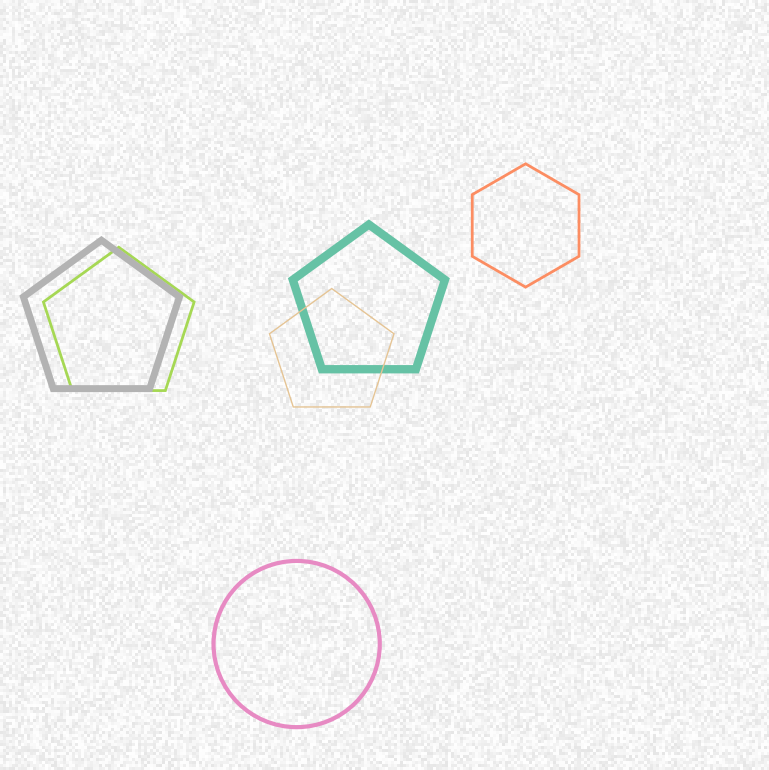[{"shape": "pentagon", "thickness": 3, "radius": 0.52, "center": [0.479, 0.605]}, {"shape": "hexagon", "thickness": 1, "radius": 0.4, "center": [0.683, 0.707]}, {"shape": "circle", "thickness": 1.5, "radius": 0.54, "center": [0.385, 0.164]}, {"shape": "pentagon", "thickness": 1, "radius": 0.51, "center": [0.154, 0.576]}, {"shape": "pentagon", "thickness": 0.5, "radius": 0.43, "center": [0.431, 0.54]}, {"shape": "pentagon", "thickness": 2.5, "radius": 0.53, "center": [0.132, 0.581]}]